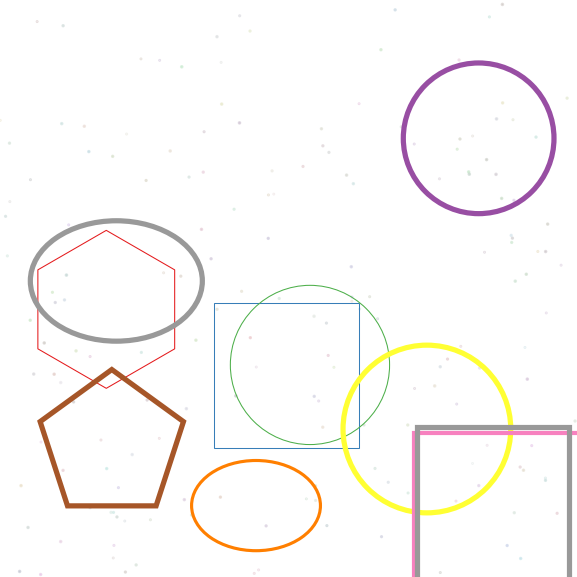[{"shape": "hexagon", "thickness": 0.5, "radius": 0.68, "center": [0.184, 0.463]}, {"shape": "square", "thickness": 0.5, "radius": 0.63, "center": [0.497, 0.349]}, {"shape": "circle", "thickness": 0.5, "radius": 0.69, "center": [0.537, 0.367]}, {"shape": "circle", "thickness": 2.5, "radius": 0.65, "center": [0.829, 0.76]}, {"shape": "oval", "thickness": 1.5, "radius": 0.56, "center": [0.443, 0.124]}, {"shape": "circle", "thickness": 2.5, "radius": 0.73, "center": [0.739, 0.256]}, {"shape": "pentagon", "thickness": 2.5, "radius": 0.65, "center": [0.194, 0.229]}, {"shape": "square", "thickness": 2, "radius": 0.73, "center": [0.862, 0.104]}, {"shape": "square", "thickness": 2.5, "radius": 0.66, "center": [0.854, 0.127]}, {"shape": "oval", "thickness": 2.5, "radius": 0.74, "center": [0.201, 0.513]}]